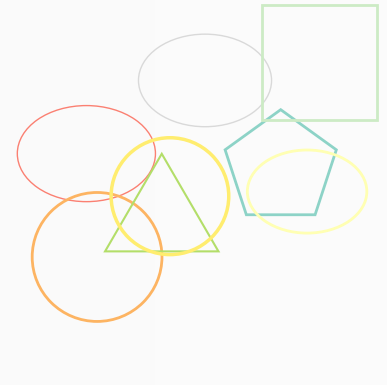[{"shape": "pentagon", "thickness": 2, "radius": 0.75, "center": [0.724, 0.564]}, {"shape": "oval", "thickness": 2, "radius": 0.77, "center": [0.792, 0.502]}, {"shape": "oval", "thickness": 1, "radius": 0.89, "center": [0.223, 0.601]}, {"shape": "circle", "thickness": 2, "radius": 0.84, "center": [0.251, 0.333]}, {"shape": "triangle", "thickness": 1.5, "radius": 0.84, "center": [0.417, 0.432]}, {"shape": "oval", "thickness": 1, "radius": 0.86, "center": [0.529, 0.791]}, {"shape": "square", "thickness": 2, "radius": 0.74, "center": [0.824, 0.838]}, {"shape": "circle", "thickness": 2.5, "radius": 0.76, "center": [0.439, 0.49]}]